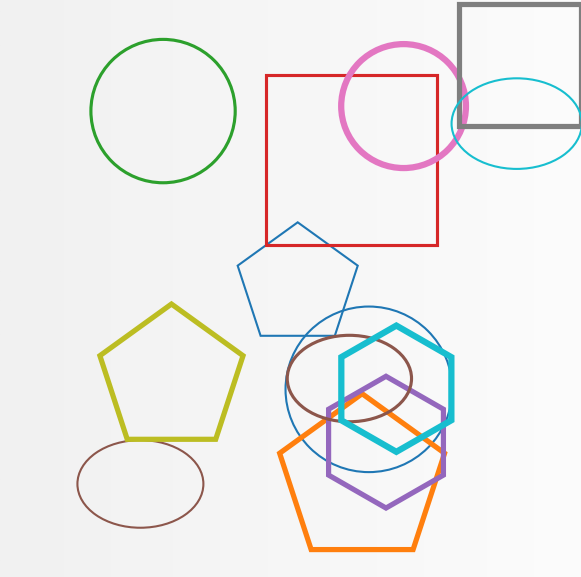[{"shape": "pentagon", "thickness": 1, "radius": 0.54, "center": [0.512, 0.506]}, {"shape": "circle", "thickness": 1, "radius": 0.72, "center": [0.635, 0.325]}, {"shape": "pentagon", "thickness": 2.5, "radius": 0.75, "center": [0.623, 0.168]}, {"shape": "circle", "thickness": 1.5, "radius": 0.62, "center": [0.281, 0.807]}, {"shape": "square", "thickness": 1.5, "radius": 0.74, "center": [0.605, 0.722]}, {"shape": "hexagon", "thickness": 2.5, "radius": 0.57, "center": [0.664, 0.233]}, {"shape": "oval", "thickness": 1.5, "radius": 0.53, "center": [0.601, 0.344]}, {"shape": "oval", "thickness": 1, "radius": 0.54, "center": [0.242, 0.161]}, {"shape": "circle", "thickness": 3, "radius": 0.54, "center": [0.694, 0.815]}, {"shape": "square", "thickness": 2.5, "radius": 0.53, "center": [0.895, 0.886]}, {"shape": "pentagon", "thickness": 2.5, "radius": 0.65, "center": [0.295, 0.343]}, {"shape": "oval", "thickness": 1, "radius": 0.56, "center": [0.889, 0.785]}, {"shape": "hexagon", "thickness": 3, "radius": 0.55, "center": [0.682, 0.326]}]